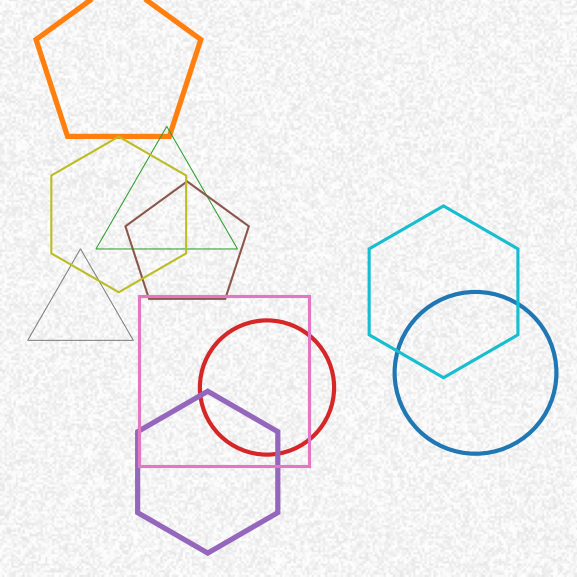[{"shape": "circle", "thickness": 2, "radius": 0.7, "center": [0.823, 0.354]}, {"shape": "pentagon", "thickness": 2.5, "radius": 0.75, "center": [0.205, 0.884]}, {"shape": "triangle", "thickness": 0.5, "radius": 0.71, "center": [0.289, 0.639]}, {"shape": "circle", "thickness": 2, "radius": 0.58, "center": [0.462, 0.328]}, {"shape": "hexagon", "thickness": 2.5, "radius": 0.7, "center": [0.36, 0.182]}, {"shape": "pentagon", "thickness": 1, "radius": 0.56, "center": [0.324, 0.573]}, {"shape": "square", "thickness": 1.5, "radius": 0.74, "center": [0.389, 0.339]}, {"shape": "triangle", "thickness": 0.5, "radius": 0.53, "center": [0.139, 0.463]}, {"shape": "hexagon", "thickness": 1, "radius": 0.67, "center": [0.206, 0.628]}, {"shape": "hexagon", "thickness": 1.5, "radius": 0.74, "center": [0.768, 0.494]}]